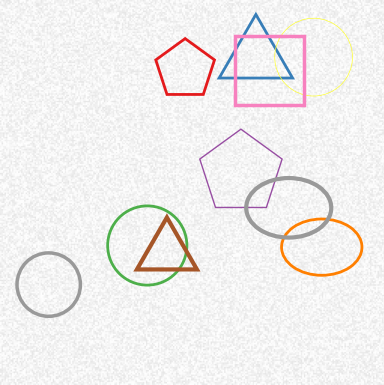[{"shape": "pentagon", "thickness": 2, "radius": 0.4, "center": [0.481, 0.82]}, {"shape": "triangle", "thickness": 2, "radius": 0.55, "center": [0.665, 0.852]}, {"shape": "circle", "thickness": 2, "radius": 0.51, "center": [0.383, 0.362]}, {"shape": "pentagon", "thickness": 1, "radius": 0.56, "center": [0.626, 0.552]}, {"shape": "oval", "thickness": 2, "radius": 0.52, "center": [0.836, 0.358]}, {"shape": "circle", "thickness": 0.5, "radius": 0.51, "center": [0.815, 0.852]}, {"shape": "triangle", "thickness": 3, "radius": 0.45, "center": [0.434, 0.345]}, {"shape": "square", "thickness": 2.5, "radius": 0.45, "center": [0.701, 0.817]}, {"shape": "oval", "thickness": 3, "radius": 0.55, "center": [0.75, 0.46]}, {"shape": "circle", "thickness": 2.5, "radius": 0.41, "center": [0.127, 0.261]}]